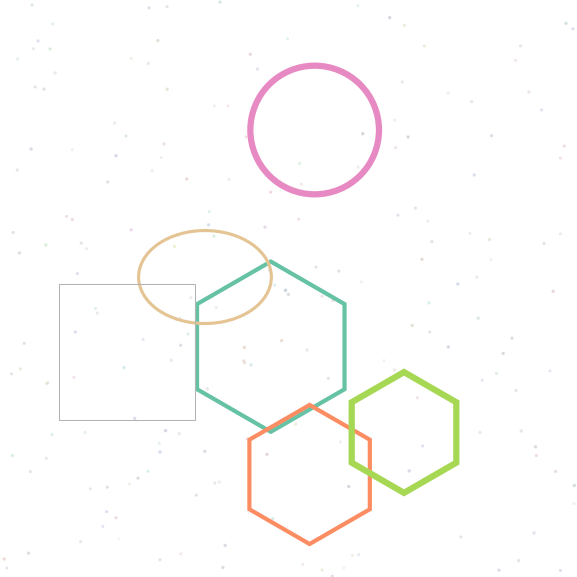[{"shape": "hexagon", "thickness": 2, "radius": 0.74, "center": [0.469, 0.399]}, {"shape": "hexagon", "thickness": 2, "radius": 0.6, "center": [0.536, 0.178]}, {"shape": "circle", "thickness": 3, "radius": 0.56, "center": [0.545, 0.774]}, {"shape": "hexagon", "thickness": 3, "radius": 0.52, "center": [0.7, 0.25]}, {"shape": "oval", "thickness": 1.5, "radius": 0.57, "center": [0.355, 0.519]}, {"shape": "square", "thickness": 0.5, "radius": 0.59, "center": [0.219, 0.389]}]